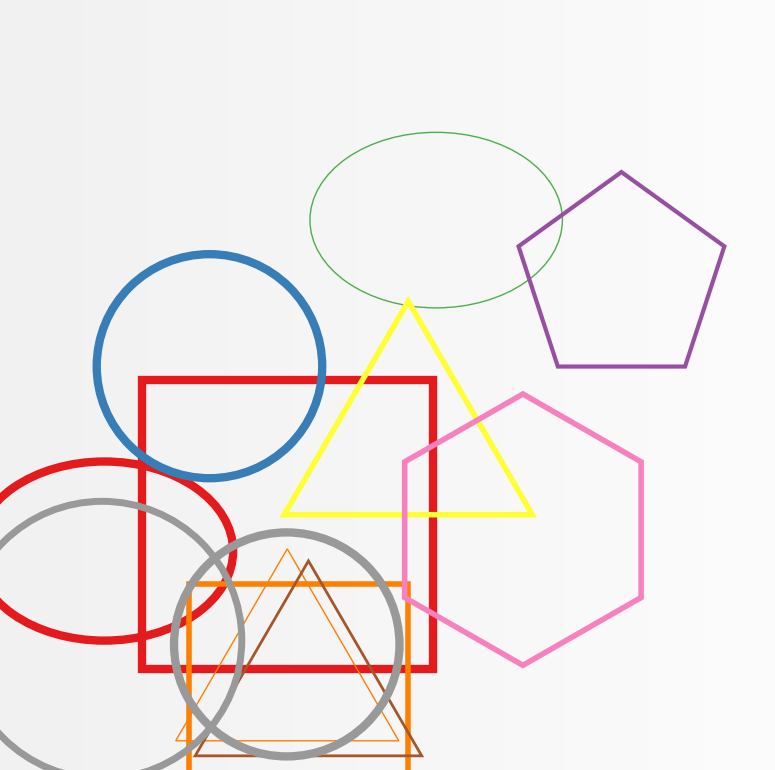[{"shape": "square", "thickness": 3, "radius": 0.94, "center": [0.371, 0.319]}, {"shape": "oval", "thickness": 3, "radius": 0.83, "center": [0.135, 0.284]}, {"shape": "circle", "thickness": 3, "radius": 0.73, "center": [0.27, 0.524]}, {"shape": "oval", "thickness": 0.5, "radius": 0.81, "center": [0.563, 0.714]}, {"shape": "pentagon", "thickness": 1.5, "radius": 0.7, "center": [0.802, 0.637]}, {"shape": "square", "thickness": 2, "radius": 0.71, "center": [0.385, 0.1]}, {"shape": "triangle", "thickness": 0.5, "radius": 0.83, "center": [0.371, 0.121]}, {"shape": "triangle", "thickness": 2, "radius": 0.92, "center": [0.527, 0.424]}, {"shape": "triangle", "thickness": 1, "radius": 0.84, "center": [0.398, 0.103]}, {"shape": "hexagon", "thickness": 2, "radius": 0.88, "center": [0.675, 0.312]}, {"shape": "circle", "thickness": 2.5, "radius": 0.9, "center": [0.132, 0.169]}, {"shape": "circle", "thickness": 3, "radius": 0.73, "center": [0.37, 0.163]}]